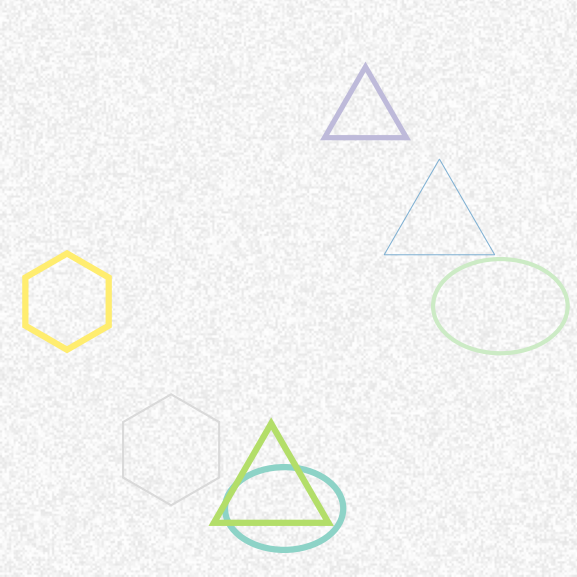[{"shape": "oval", "thickness": 3, "radius": 0.51, "center": [0.492, 0.119]}, {"shape": "triangle", "thickness": 2.5, "radius": 0.41, "center": [0.633, 0.802]}, {"shape": "triangle", "thickness": 0.5, "radius": 0.55, "center": [0.761, 0.613]}, {"shape": "triangle", "thickness": 3, "radius": 0.57, "center": [0.47, 0.151]}, {"shape": "hexagon", "thickness": 1, "radius": 0.48, "center": [0.296, 0.22]}, {"shape": "oval", "thickness": 2, "radius": 0.58, "center": [0.866, 0.469]}, {"shape": "hexagon", "thickness": 3, "radius": 0.42, "center": [0.116, 0.477]}]